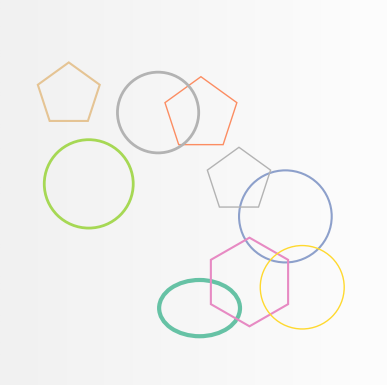[{"shape": "oval", "thickness": 3, "radius": 0.52, "center": [0.515, 0.2]}, {"shape": "pentagon", "thickness": 1, "radius": 0.49, "center": [0.518, 0.703]}, {"shape": "circle", "thickness": 1.5, "radius": 0.6, "center": [0.736, 0.438]}, {"shape": "hexagon", "thickness": 1.5, "radius": 0.58, "center": [0.644, 0.268]}, {"shape": "circle", "thickness": 2, "radius": 0.57, "center": [0.229, 0.522]}, {"shape": "circle", "thickness": 1, "radius": 0.54, "center": [0.78, 0.254]}, {"shape": "pentagon", "thickness": 1.5, "radius": 0.42, "center": [0.177, 0.754]}, {"shape": "circle", "thickness": 2, "radius": 0.52, "center": [0.408, 0.708]}, {"shape": "pentagon", "thickness": 1, "radius": 0.43, "center": [0.617, 0.532]}]